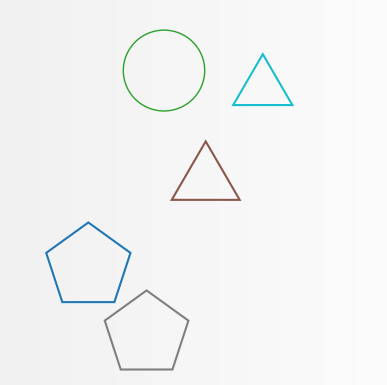[{"shape": "pentagon", "thickness": 1.5, "radius": 0.57, "center": [0.228, 0.308]}, {"shape": "circle", "thickness": 1, "radius": 0.53, "center": [0.423, 0.817]}, {"shape": "triangle", "thickness": 1.5, "radius": 0.51, "center": [0.531, 0.532]}, {"shape": "pentagon", "thickness": 1.5, "radius": 0.57, "center": [0.378, 0.132]}, {"shape": "triangle", "thickness": 1.5, "radius": 0.44, "center": [0.678, 0.771]}]